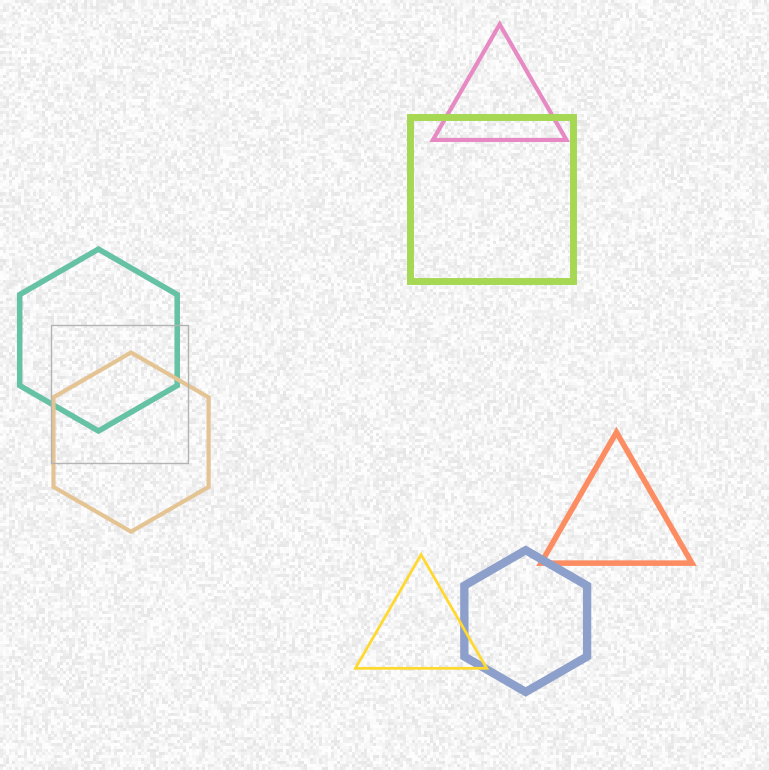[{"shape": "hexagon", "thickness": 2, "radius": 0.59, "center": [0.128, 0.558]}, {"shape": "triangle", "thickness": 2, "radius": 0.57, "center": [0.801, 0.325]}, {"shape": "hexagon", "thickness": 3, "radius": 0.46, "center": [0.683, 0.193]}, {"shape": "triangle", "thickness": 1.5, "radius": 0.5, "center": [0.649, 0.868]}, {"shape": "square", "thickness": 2.5, "radius": 0.53, "center": [0.638, 0.742]}, {"shape": "triangle", "thickness": 1, "radius": 0.49, "center": [0.547, 0.181]}, {"shape": "hexagon", "thickness": 1.5, "radius": 0.58, "center": [0.17, 0.426]}, {"shape": "square", "thickness": 0.5, "radius": 0.45, "center": [0.155, 0.488]}]